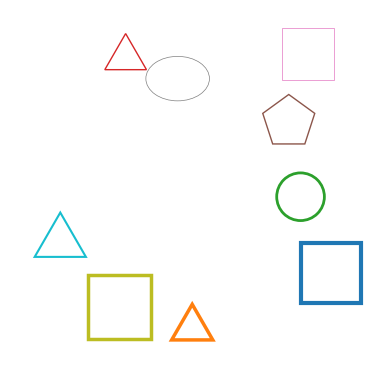[{"shape": "square", "thickness": 3, "radius": 0.39, "center": [0.86, 0.291]}, {"shape": "triangle", "thickness": 2.5, "radius": 0.31, "center": [0.499, 0.148]}, {"shape": "circle", "thickness": 2, "radius": 0.31, "center": [0.781, 0.489]}, {"shape": "triangle", "thickness": 1, "radius": 0.31, "center": [0.326, 0.85]}, {"shape": "pentagon", "thickness": 1, "radius": 0.35, "center": [0.75, 0.684]}, {"shape": "square", "thickness": 0.5, "radius": 0.34, "center": [0.8, 0.86]}, {"shape": "oval", "thickness": 0.5, "radius": 0.41, "center": [0.461, 0.796]}, {"shape": "square", "thickness": 2.5, "radius": 0.41, "center": [0.31, 0.202]}, {"shape": "triangle", "thickness": 1.5, "radius": 0.38, "center": [0.157, 0.371]}]